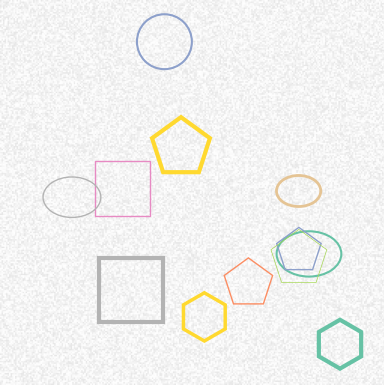[{"shape": "hexagon", "thickness": 3, "radius": 0.32, "center": [0.883, 0.106]}, {"shape": "oval", "thickness": 1.5, "radius": 0.42, "center": [0.803, 0.34]}, {"shape": "pentagon", "thickness": 1, "radius": 0.33, "center": [0.645, 0.264]}, {"shape": "pentagon", "thickness": 1, "radius": 0.3, "center": [0.776, 0.349]}, {"shape": "circle", "thickness": 1.5, "radius": 0.36, "center": [0.427, 0.892]}, {"shape": "square", "thickness": 1, "radius": 0.35, "center": [0.319, 0.51]}, {"shape": "pentagon", "thickness": 0.5, "radius": 0.38, "center": [0.776, 0.328]}, {"shape": "pentagon", "thickness": 3, "radius": 0.4, "center": [0.47, 0.617]}, {"shape": "hexagon", "thickness": 2.5, "radius": 0.31, "center": [0.531, 0.177]}, {"shape": "oval", "thickness": 2, "radius": 0.29, "center": [0.776, 0.504]}, {"shape": "square", "thickness": 3, "radius": 0.41, "center": [0.34, 0.247]}, {"shape": "oval", "thickness": 1, "radius": 0.38, "center": [0.187, 0.488]}]